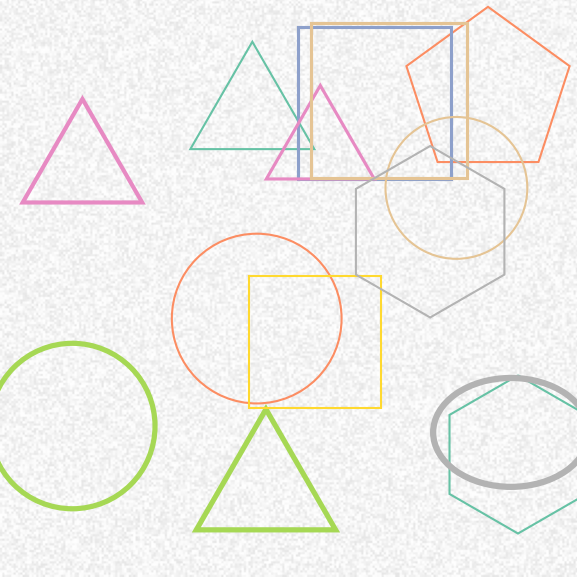[{"shape": "hexagon", "thickness": 1, "radius": 0.68, "center": [0.897, 0.212]}, {"shape": "triangle", "thickness": 1, "radius": 0.62, "center": [0.437, 0.803]}, {"shape": "pentagon", "thickness": 1, "radius": 0.74, "center": [0.845, 0.839]}, {"shape": "circle", "thickness": 1, "radius": 0.73, "center": [0.445, 0.447]}, {"shape": "square", "thickness": 1.5, "radius": 0.66, "center": [0.648, 0.821]}, {"shape": "triangle", "thickness": 2, "radius": 0.6, "center": [0.143, 0.708]}, {"shape": "triangle", "thickness": 1.5, "radius": 0.54, "center": [0.555, 0.743]}, {"shape": "triangle", "thickness": 2.5, "radius": 0.7, "center": [0.461, 0.151]}, {"shape": "circle", "thickness": 2.5, "radius": 0.72, "center": [0.125, 0.261]}, {"shape": "square", "thickness": 1, "radius": 0.57, "center": [0.545, 0.407]}, {"shape": "square", "thickness": 1.5, "radius": 0.67, "center": [0.673, 0.825]}, {"shape": "circle", "thickness": 1, "radius": 0.61, "center": [0.79, 0.674]}, {"shape": "oval", "thickness": 3, "radius": 0.67, "center": [0.885, 0.25]}, {"shape": "hexagon", "thickness": 1, "radius": 0.74, "center": [0.745, 0.598]}]